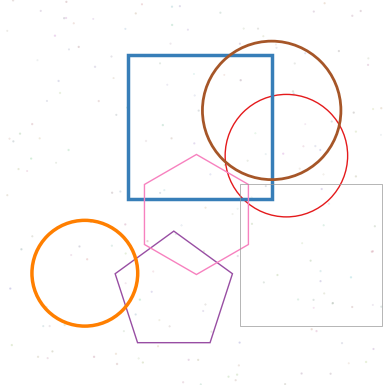[{"shape": "circle", "thickness": 1, "radius": 0.8, "center": [0.744, 0.596]}, {"shape": "square", "thickness": 2.5, "radius": 0.93, "center": [0.52, 0.669]}, {"shape": "pentagon", "thickness": 1, "radius": 0.8, "center": [0.451, 0.24]}, {"shape": "circle", "thickness": 2.5, "radius": 0.69, "center": [0.22, 0.29]}, {"shape": "circle", "thickness": 2, "radius": 0.9, "center": [0.706, 0.713]}, {"shape": "hexagon", "thickness": 1, "radius": 0.78, "center": [0.51, 0.443]}, {"shape": "square", "thickness": 0.5, "radius": 0.92, "center": [0.808, 0.338]}]